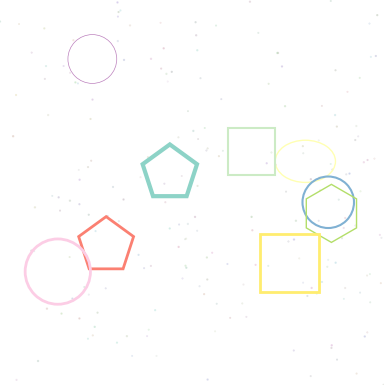[{"shape": "pentagon", "thickness": 3, "radius": 0.37, "center": [0.441, 0.551]}, {"shape": "oval", "thickness": 1, "radius": 0.39, "center": [0.793, 0.581]}, {"shape": "pentagon", "thickness": 2, "radius": 0.37, "center": [0.276, 0.362]}, {"shape": "circle", "thickness": 1.5, "radius": 0.33, "center": [0.853, 0.475]}, {"shape": "hexagon", "thickness": 1, "radius": 0.38, "center": [0.861, 0.446]}, {"shape": "circle", "thickness": 2, "radius": 0.42, "center": [0.15, 0.295]}, {"shape": "circle", "thickness": 0.5, "radius": 0.32, "center": [0.24, 0.847]}, {"shape": "square", "thickness": 1.5, "radius": 0.31, "center": [0.653, 0.606]}, {"shape": "square", "thickness": 2, "radius": 0.38, "center": [0.752, 0.317]}]